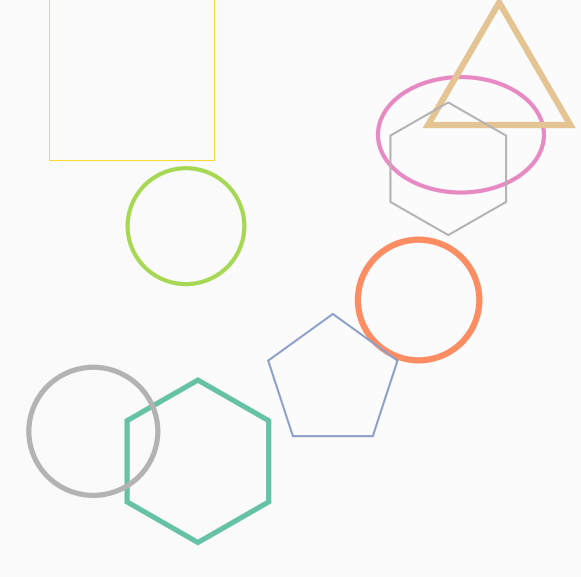[{"shape": "hexagon", "thickness": 2.5, "radius": 0.7, "center": [0.34, 0.2]}, {"shape": "circle", "thickness": 3, "radius": 0.52, "center": [0.72, 0.48]}, {"shape": "pentagon", "thickness": 1, "radius": 0.58, "center": [0.573, 0.339]}, {"shape": "oval", "thickness": 2, "radius": 0.71, "center": [0.793, 0.766]}, {"shape": "circle", "thickness": 2, "radius": 0.5, "center": [0.32, 0.608]}, {"shape": "square", "thickness": 0.5, "radius": 0.71, "center": [0.226, 0.864]}, {"shape": "triangle", "thickness": 3, "radius": 0.71, "center": [0.859, 0.853]}, {"shape": "hexagon", "thickness": 1, "radius": 0.57, "center": [0.771, 0.707]}, {"shape": "circle", "thickness": 2.5, "radius": 0.55, "center": [0.161, 0.252]}]